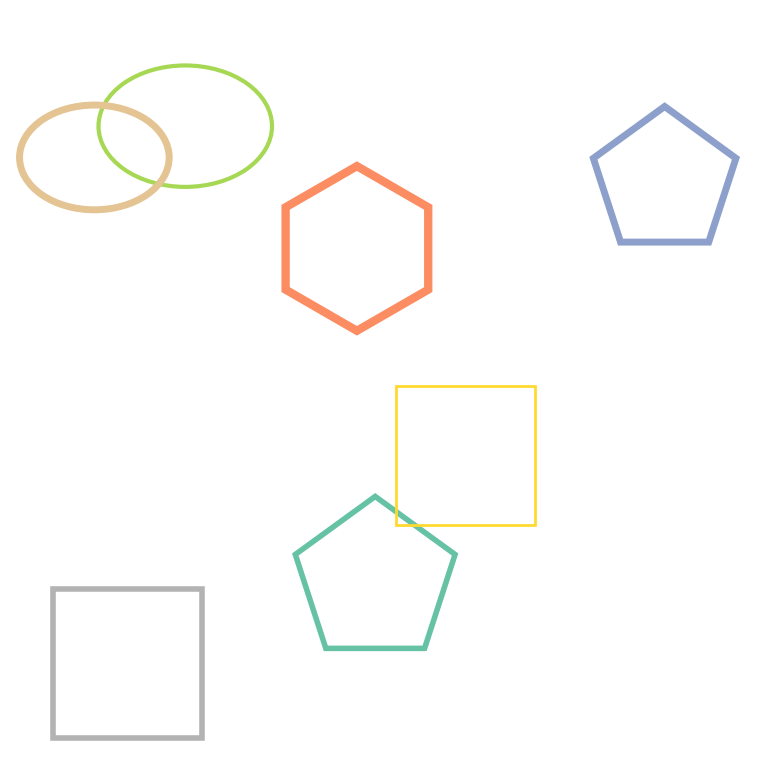[{"shape": "pentagon", "thickness": 2, "radius": 0.55, "center": [0.487, 0.246]}, {"shape": "hexagon", "thickness": 3, "radius": 0.53, "center": [0.464, 0.677]}, {"shape": "pentagon", "thickness": 2.5, "radius": 0.49, "center": [0.863, 0.764]}, {"shape": "oval", "thickness": 1.5, "radius": 0.56, "center": [0.241, 0.836]}, {"shape": "square", "thickness": 1, "radius": 0.45, "center": [0.605, 0.409]}, {"shape": "oval", "thickness": 2.5, "radius": 0.49, "center": [0.123, 0.796]}, {"shape": "square", "thickness": 2, "radius": 0.49, "center": [0.166, 0.138]}]